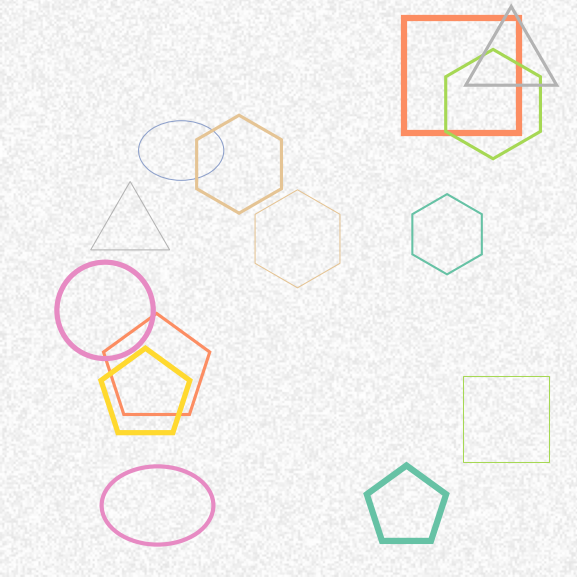[{"shape": "pentagon", "thickness": 3, "radius": 0.36, "center": [0.704, 0.121]}, {"shape": "hexagon", "thickness": 1, "radius": 0.35, "center": [0.774, 0.593]}, {"shape": "pentagon", "thickness": 1.5, "radius": 0.48, "center": [0.271, 0.36]}, {"shape": "square", "thickness": 3, "radius": 0.5, "center": [0.799, 0.869]}, {"shape": "oval", "thickness": 0.5, "radius": 0.37, "center": [0.314, 0.738]}, {"shape": "oval", "thickness": 2, "radius": 0.48, "center": [0.273, 0.124]}, {"shape": "circle", "thickness": 2.5, "radius": 0.42, "center": [0.182, 0.462]}, {"shape": "hexagon", "thickness": 1.5, "radius": 0.47, "center": [0.854, 0.819]}, {"shape": "square", "thickness": 0.5, "radius": 0.37, "center": [0.876, 0.273]}, {"shape": "pentagon", "thickness": 2.5, "radius": 0.4, "center": [0.252, 0.315]}, {"shape": "hexagon", "thickness": 0.5, "radius": 0.42, "center": [0.515, 0.586]}, {"shape": "hexagon", "thickness": 1.5, "radius": 0.42, "center": [0.414, 0.715]}, {"shape": "triangle", "thickness": 0.5, "radius": 0.39, "center": [0.225, 0.606]}, {"shape": "triangle", "thickness": 1.5, "radius": 0.45, "center": [0.885, 0.897]}]